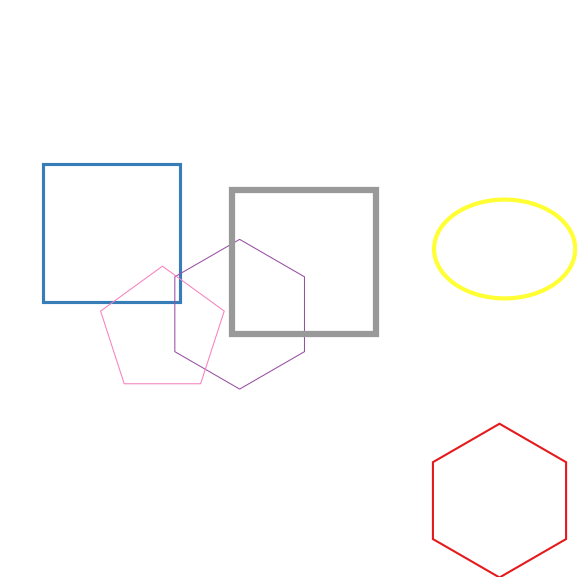[{"shape": "hexagon", "thickness": 1, "radius": 0.67, "center": [0.865, 0.132]}, {"shape": "square", "thickness": 1.5, "radius": 0.6, "center": [0.193, 0.596]}, {"shape": "hexagon", "thickness": 0.5, "radius": 0.65, "center": [0.415, 0.455]}, {"shape": "oval", "thickness": 2, "radius": 0.61, "center": [0.874, 0.568]}, {"shape": "pentagon", "thickness": 0.5, "radius": 0.56, "center": [0.281, 0.426]}, {"shape": "square", "thickness": 3, "radius": 0.62, "center": [0.527, 0.545]}]